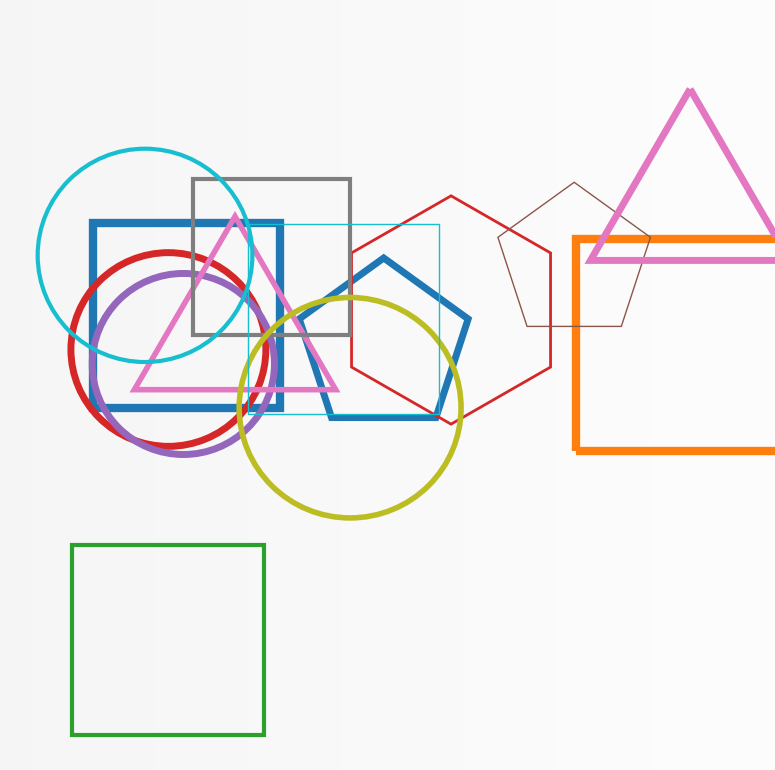[{"shape": "square", "thickness": 3, "radius": 0.6, "center": [0.241, 0.59]}, {"shape": "pentagon", "thickness": 2.5, "radius": 0.57, "center": [0.495, 0.55]}, {"shape": "square", "thickness": 3, "radius": 0.69, "center": [0.881, 0.552]}, {"shape": "square", "thickness": 1.5, "radius": 0.62, "center": [0.217, 0.169]}, {"shape": "hexagon", "thickness": 1, "radius": 0.74, "center": [0.582, 0.597]}, {"shape": "circle", "thickness": 2.5, "radius": 0.63, "center": [0.217, 0.546]}, {"shape": "circle", "thickness": 2.5, "radius": 0.59, "center": [0.237, 0.527]}, {"shape": "pentagon", "thickness": 0.5, "radius": 0.52, "center": [0.741, 0.66]}, {"shape": "triangle", "thickness": 2, "radius": 0.75, "center": [0.303, 0.569]}, {"shape": "triangle", "thickness": 2.5, "radius": 0.74, "center": [0.89, 0.736]}, {"shape": "square", "thickness": 1.5, "radius": 0.51, "center": [0.35, 0.666]}, {"shape": "circle", "thickness": 2, "radius": 0.72, "center": [0.452, 0.471]}, {"shape": "circle", "thickness": 1.5, "radius": 0.69, "center": [0.187, 0.668]}, {"shape": "square", "thickness": 0.5, "radius": 0.62, "center": [0.443, 0.586]}]